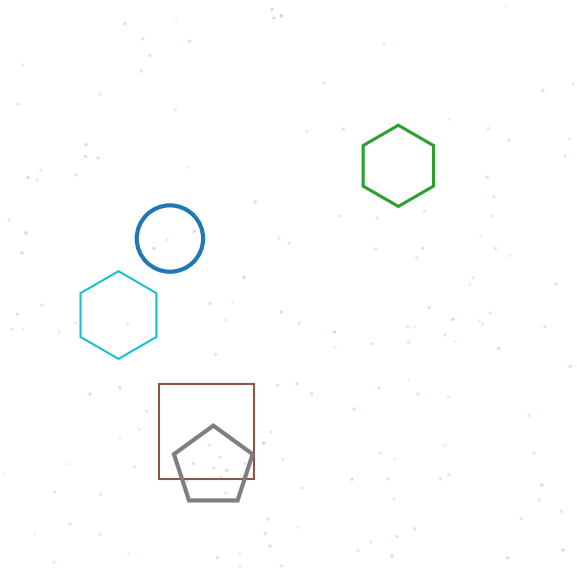[{"shape": "circle", "thickness": 2, "radius": 0.29, "center": [0.294, 0.586]}, {"shape": "hexagon", "thickness": 1.5, "radius": 0.35, "center": [0.69, 0.712]}, {"shape": "square", "thickness": 1, "radius": 0.41, "center": [0.358, 0.252]}, {"shape": "pentagon", "thickness": 2, "radius": 0.36, "center": [0.369, 0.191]}, {"shape": "hexagon", "thickness": 1, "radius": 0.38, "center": [0.205, 0.454]}]